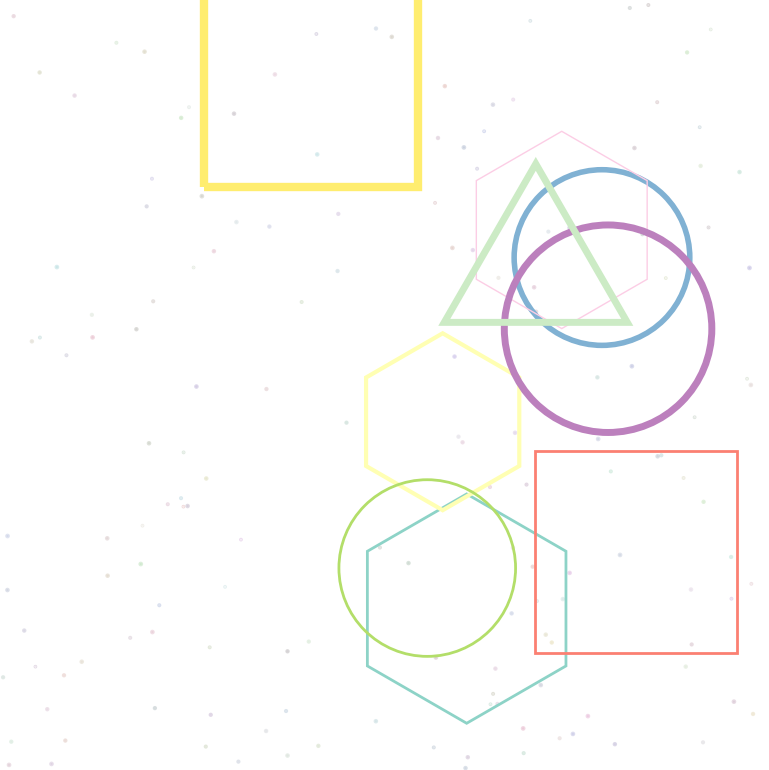[{"shape": "hexagon", "thickness": 1, "radius": 0.74, "center": [0.606, 0.21]}, {"shape": "hexagon", "thickness": 1.5, "radius": 0.57, "center": [0.575, 0.452]}, {"shape": "square", "thickness": 1, "radius": 0.65, "center": [0.826, 0.283]}, {"shape": "circle", "thickness": 2, "radius": 0.57, "center": [0.782, 0.666]}, {"shape": "circle", "thickness": 1, "radius": 0.57, "center": [0.555, 0.262]}, {"shape": "hexagon", "thickness": 0.5, "radius": 0.64, "center": [0.73, 0.701]}, {"shape": "circle", "thickness": 2.5, "radius": 0.67, "center": [0.79, 0.573]}, {"shape": "triangle", "thickness": 2.5, "radius": 0.69, "center": [0.696, 0.65]}, {"shape": "square", "thickness": 3, "radius": 0.69, "center": [0.404, 0.896]}]